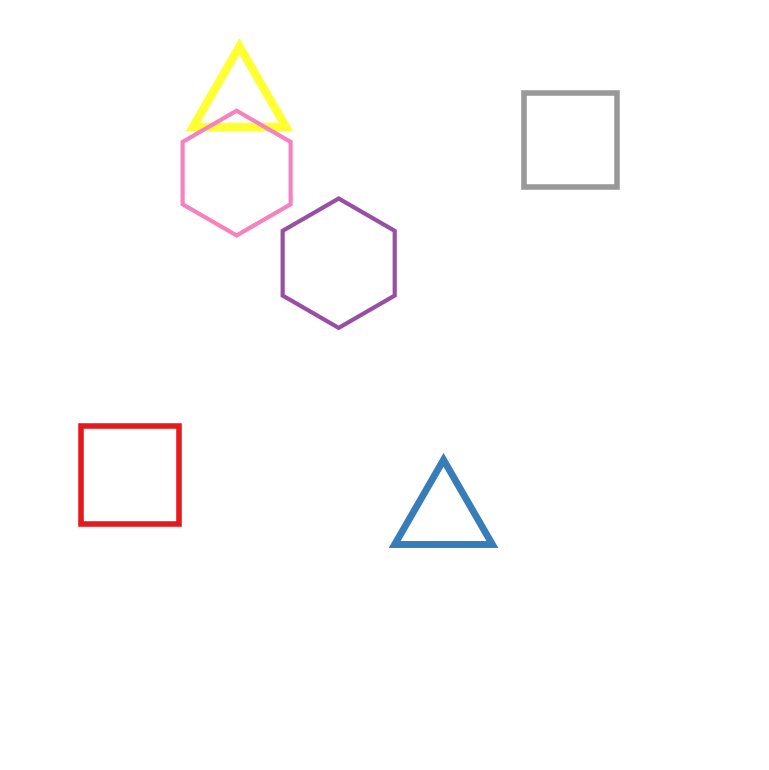[{"shape": "square", "thickness": 2, "radius": 0.32, "center": [0.169, 0.383]}, {"shape": "triangle", "thickness": 2.5, "radius": 0.37, "center": [0.576, 0.33]}, {"shape": "hexagon", "thickness": 1.5, "radius": 0.42, "center": [0.44, 0.658]}, {"shape": "triangle", "thickness": 3, "radius": 0.35, "center": [0.311, 0.87]}, {"shape": "hexagon", "thickness": 1.5, "radius": 0.4, "center": [0.307, 0.775]}, {"shape": "square", "thickness": 2, "radius": 0.3, "center": [0.741, 0.818]}]